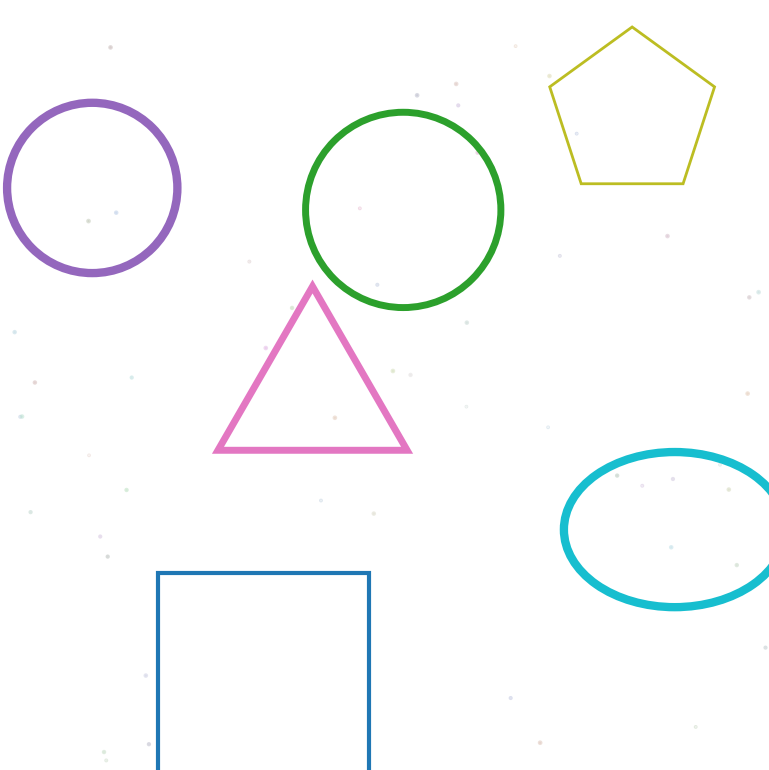[{"shape": "square", "thickness": 1.5, "radius": 0.68, "center": [0.342, 0.119]}, {"shape": "circle", "thickness": 2.5, "radius": 0.63, "center": [0.524, 0.727]}, {"shape": "circle", "thickness": 3, "radius": 0.55, "center": [0.12, 0.756]}, {"shape": "triangle", "thickness": 2.5, "radius": 0.71, "center": [0.406, 0.486]}, {"shape": "pentagon", "thickness": 1, "radius": 0.56, "center": [0.821, 0.852]}, {"shape": "oval", "thickness": 3, "radius": 0.72, "center": [0.876, 0.312]}]